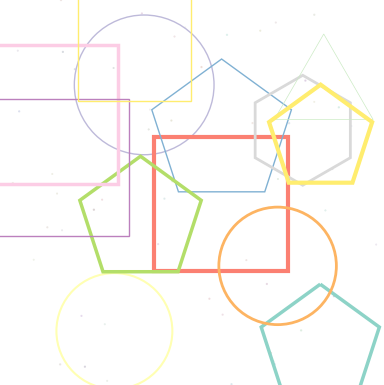[{"shape": "pentagon", "thickness": 2.5, "radius": 0.81, "center": [0.832, 0.101]}, {"shape": "circle", "thickness": 1.5, "radius": 0.75, "center": [0.297, 0.14]}, {"shape": "circle", "thickness": 1, "radius": 0.91, "center": [0.374, 0.78]}, {"shape": "square", "thickness": 3, "radius": 0.87, "center": [0.575, 0.47]}, {"shape": "pentagon", "thickness": 1, "radius": 0.95, "center": [0.576, 0.656]}, {"shape": "circle", "thickness": 2, "radius": 0.76, "center": [0.721, 0.309]}, {"shape": "pentagon", "thickness": 2.5, "radius": 0.83, "center": [0.365, 0.428]}, {"shape": "square", "thickness": 2.5, "radius": 0.9, "center": [0.125, 0.702]}, {"shape": "hexagon", "thickness": 2, "radius": 0.71, "center": [0.786, 0.662]}, {"shape": "square", "thickness": 1, "radius": 0.89, "center": [0.158, 0.565]}, {"shape": "triangle", "thickness": 0.5, "radius": 0.74, "center": [0.841, 0.764]}, {"shape": "square", "thickness": 1, "radius": 0.73, "center": [0.35, 0.886]}, {"shape": "pentagon", "thickness": 3, "radius": 0.7, "center": [0.833, 0.639]}]